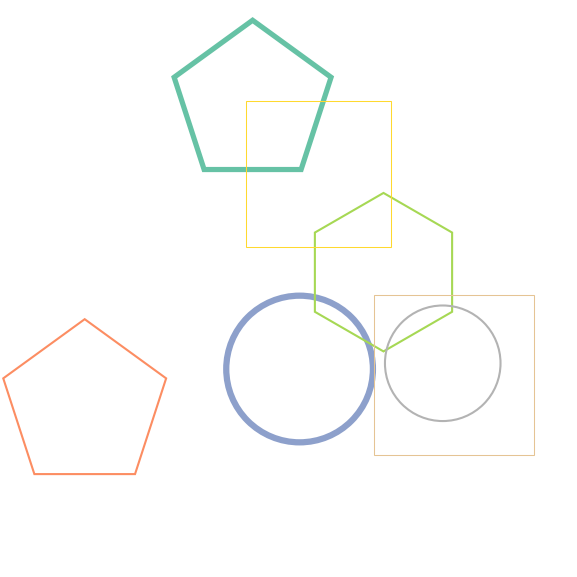[{"shape": "pentagon", "thickness": 2.5, "radius": 0.71, "center": [0.437, 0.821]}, {"shape": "pentagon", "thickness": 1, "radius": 0.74, "center": [0.147, 0.298]}, {"shape": "circle", "thickness": 3, "radius": 0.63, "center": [0.519, 0.36]}, {"shape": "hexagon", "thickness": 1, "radius": 0.69, "center": [0.664, 0.528]}, {"shape": "square", "thickness": 0.5, "radius": 0.63, "center": [0.552, 0.698]}, {"shape": "square", "thickness": 0.5, "radius": 0.69, "center": [0.786, 0.35]}, {"shape": "circle", "thickness": 1, "radius": 0.5, "center": [0.767, 0.37]}]